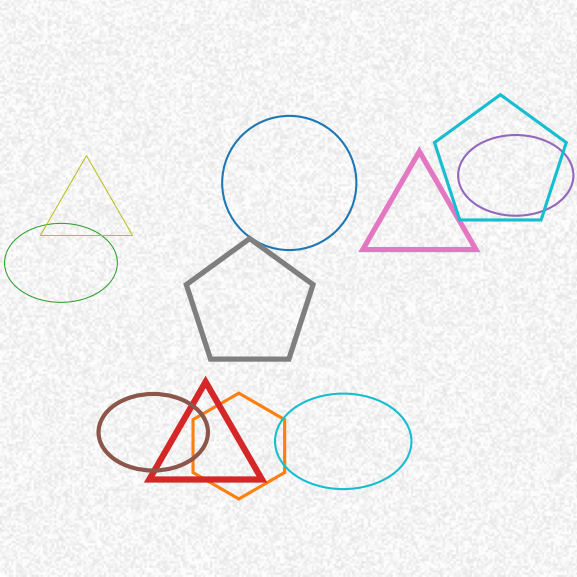[{"shape": "circle", "thickness": 1, "radius": 0.58, "center": [0.501, 0.682]}, {"shape": "hexagon", "thickness": 1.5, "radius": 0.46, "center": [0.414, 0.227]}, {"shape": "oval", "thickness": 0.5, "radius": 0.49, "center": [0.106, 0.544]}, {"shape": "triangle", "thickness": 3, "radius": 0.56, "center": [0.356, 0.225]}, {"shape": "oval", "thickness": 1, "radius": 0.5, "center": [0.893, 0.695]}, {"shape": "oval", "thickness": 2, "radius": 0.47, "center": [0.265, 0.251]}, {"shape": "triangle", "thickness": 2.5, "radius": 0.57, "center": [0.726, 0.624]}, {"shape": "pentagon", "thickness": 2.5, "radius": 0.58, "center": [0.432, 0.471]}, {"shape": "triangle", "thickness": 0.5, "radius": 0.46, "center": [0.15, 0.637]}, {"shape": "oval", "thickness": 1, "radius": 0.59, "center": [0.594, 0.235]}, {"shape": "pentagon", "thickness": 1.5, "radius": 0.6, "center": [0.866, 0.715]}]